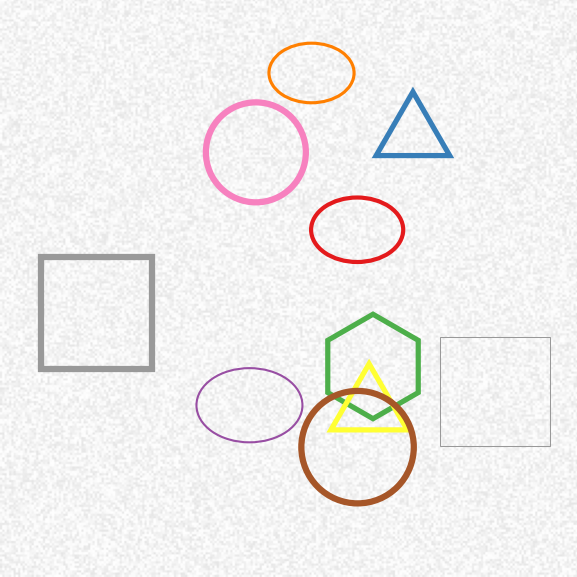[{"shape": "oval", "thickness": 2, "radius": 0.4, "center": [0.618, 0.601]}, {"shape": "triangle", "thickness": 2.5, "radius": 0.37, "center": [0.715, 0.767]}, {"shape": "hexagon", "thickness": 2.5, "radius": 0.45, "center": [0.646, 0.365]}, {"shape": "oval", "thickness": 1, "radius": 0.46, "center": [0.432, 0.297]}, {"shape": "oval", "thickness": 1.5, "radius": 0.37, "center": [0.539, 0.873]}, {"shape": "triangle", "thickness": 2.5, "radius": 0.38, "center": [0.639, 0.293]}, {"shape": "circle", "thickness": 3, "radius": 0.49, "center": [0.619, 0.225]}, {"shape": "circle", "thickness": 3, "radius": 0.43, "center": [0.443, 0.735]}, {"shape": "square", "thickness": 0.5, "radius": 0.47, "center": [0.857, 0.321]}, {"shape": "square", "thickness": 3, "radius": 0.48, "center": [0.167, 0.457]}]